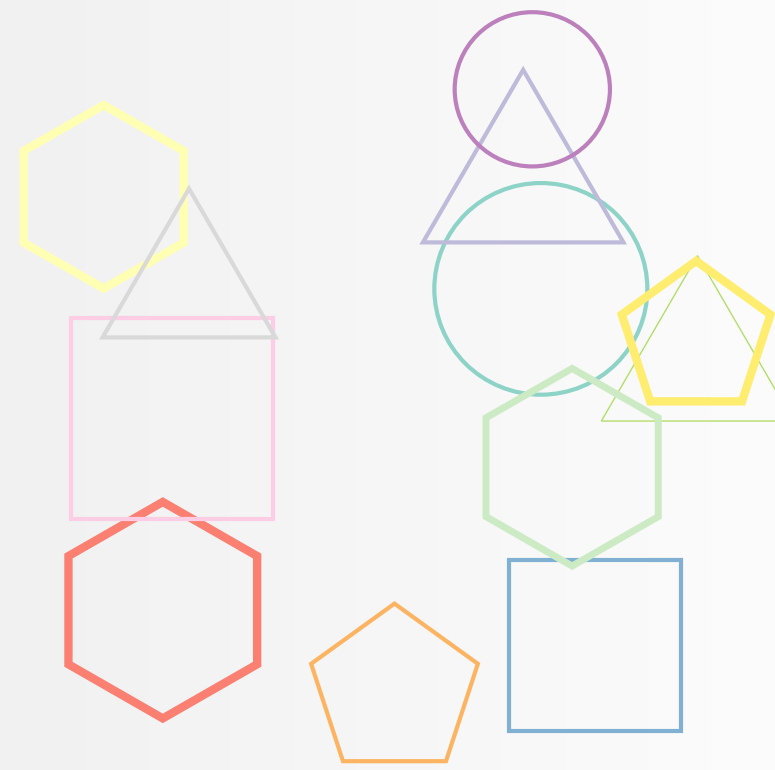[{"shape": "circle", "thickness": 1.5, "radius": 0.69, "center": [0.698, 0.625]}, {"shape": "hexagon", "thickness": 3, "radius": 0.6, "center": [0.134, 0.744]}, {"shape": "triangle", "thickness": 1.5, "radius": 0.75, "center": [0.675, 0.76]}, {"shape": "hexagon", "thickness": 3, "radius": 0.7, "center": [0.21, 0.208]}, {"shape": "square", "thickness": 1.5, "radius": 0.56, "center": [0.768, 0.162]}, {"shape": "pentagon", "thickness": 1.5, "radius": 0.57, "center": [0.509, 0.103]}, {"shape": "triangle", "thickness": 0.5, "radius": 0.72, "center": [0.9, 0.525]}, {"shape": "square", "thickness": 1.5, "radius": 0.65, "center": [0.222, 0.456]}, {"shape": "triangle", "thickness": 1.5, "radius": 0.64, "center": [0.244, 0.626]}, {"shape": "circle", "thickness": 1.5, "radius": 0.5, "center": [0.687, 0.884]}, {"shape": "hexagon", "thickness": 2.5, "radius": 0.64, "center": [0.738, 0.393]}, {"shape": "pentagon", "thickness": 3, "radius": 0.5, "center": [0.898, 0.56]}]